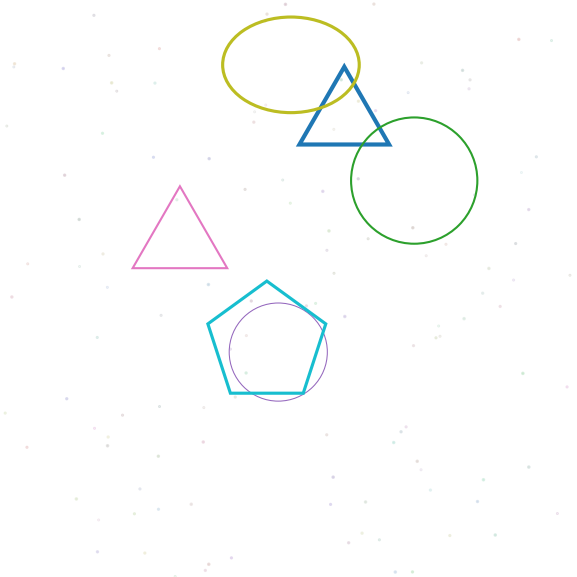[{"shape": "triangle", "thickness": 2, "radius": 0.45, "center": [0.596, 0.794]}, {"shape": "circle", "thickness": 1, "radius": 0.55, "center": [0.717, 0.686]}, {"shape": "circle", "thickness": 0.5, "radius": 0.42, "center": [0.482, 0.389]}, {"shape": "triangle", "thickness": 1, "radius": 0.47, "center": [0.312, 0.582]}, {"shape": "oval", "thickness": 1.5, "radius": 0.59, "center": [0.504, 0.887]}, {"shape": "pentagon", "thickness": 1.5, "radius": 0.54, "center": [0.462, 0.405]}]